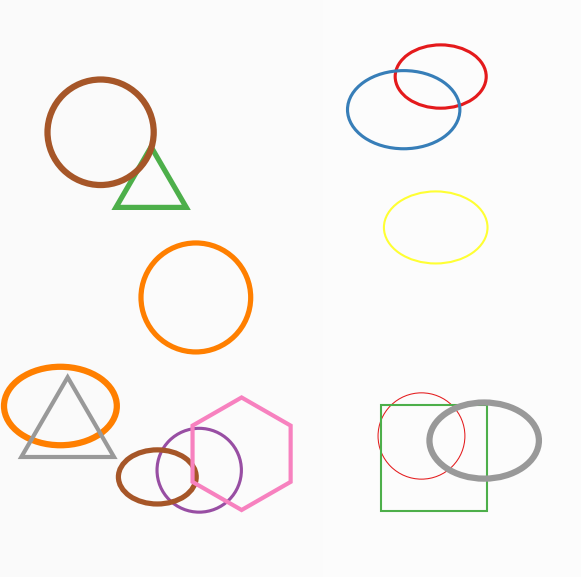[{"shape": "oval", "thickness": 1.5, "radius": 0.39, "center": [0.758, 0.867]}, {"shape": "circle", "thickness": 0.5, "radius": 0.37, "center": [0.725, 0.244]}, {"shape": "oval", "thickness": 1.5, "radius": 0.48, "center": [0.695, 0.809]}, {"shape": "square", "thickness": 1, "radius": 0.46, "center": [0.747, 0.206]}, {"shape": "triangle", "thickness": 2.5, "radius": 0.35, "center": [0.26, 0.675]}, {"shape": "circle", "thickness": 1.5, "radius": 0.36, "center": [0.343, 0.185]}, {"shape": "oval", "thickness": 3, "radius": 0.49, "center": [0.104, 0.296]}, {"shape": "circle", "thickness": 2.5, "radius": 0.47, "center": [0.337, 0.484]}, {"shape": "oval", "thickness": 1, "radius": 0.45, "center": [0.75, 0.605]}, {"shape": "circle", "thickness": 3, "radius": 0.46, "center": [0.173, 0.77]}, {"shape": "oval", "thickness": 2.5, "radius": 0.33, "center": [0.271, 0.173]}, {"shape": "hexagon", "thickness": 2, "radius": 0.49, "center": [0.416, 0.213]}, {"shape": "oval", "thickness": 3, "radius": 0.47, "center": [0.833, 0.236]}, {"shape": "triangle", "thickness": 2, "radius": 0.46, "center": [0.116, 0.254]}]